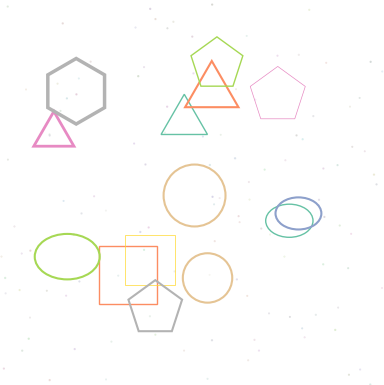[{"shape": "oval", "thickness": 1, "radius": 0.31, "center": [0.752, 0.427]}, {"shape": "triangle", "thickness": 1, "radius": 0.35, "center": [0.479, 0.686]}, {"shape": "triangle", "thickness": 1.5, "radius": 0.4, "center": [0.55, 0.762]}, {"shape": "square", "thickness": 1, "radius": 0.38, "center": [0.333, 0.286]}, {"shape": "oval", "thickness": 1.5, "radius": 0.3, "center": [0.775, 0.446]}, {"shape": "pentagon", "thickness": 0.5, "radius": 0.38, "center": [0.721, 0.752]}, {"shape": "triangle", "thickness": 2, "radius": 0.3, "center": [0.14, 0.65]}, {"shape": "pentagon", "thickness": 1, "radius": 0.35, "center": [0.563, 0.833]}, {"shape": "oval", "thickness": 1.5, "radius": 0.42, "center": [0.175, 0.333]}, {"shape": "square", "thickness": 0.5, "radius": 0.33, "center": [0.389, 0.324]}, {"shape": "circle", "thickness": 1.5, "radius": 0.4, "center": [0.505, 0.492]}, {"shape": "circle", "thickness": 1.5, "radius": 0.32, "center": [0.539, 0.278]}, {"shape": "hexagon", "thickness": 2.5, "radius": 0.43, "center": [0.198, 0.763]}, {"shape": "pentagon", "thickness": 1.5, "radius": 0.37, "center": [0.403, 0.199]}]